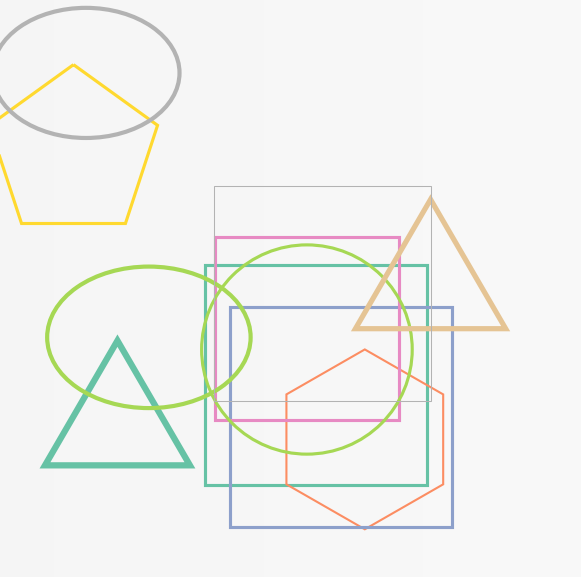[{"shape": "square", "thickness": 1.5, "radius": 0.96, "center": [0.544, 0.35]}, {"shape": "triangle", "thickness": 3, "radius": 0.72, "center": [0.202, 0.265]}, {"shape": "hexagon", "thickness": 1, "radius": 0.78, "center": [0.628, 0.238]}, {"shape": "square", "thickness": 1.5, "radius": 0.95, "center": [0.586, 0.277]}, {"shape": "square", "thickness": 1.5, "radius": 0.79, "center": [0.529, 0.43]}, {"shape": "oval", "thickness": 2, "radius": 0.88, "center": [0.256, 0.415]}, {"shape": "circle", "thickness": 1.5, "radius": 0.91, "center": [0.528, 0.394]}, {"shape": "pentagon", "thickness": 1.5, "radius": 0.76, "center": [0.126, 0.735]}, {"shape": "triangle", "thickness": 2.5, "radius": 0.75, "center": [0.741, 0.505]}, {"shape": "square", "thickness": 0.5, "radius": 0.93, "center": [0.555, 0.491]}, {"shape": "oval", "thickness": 2, "radius": 0.8, "center": [0.148, 0.873]}]